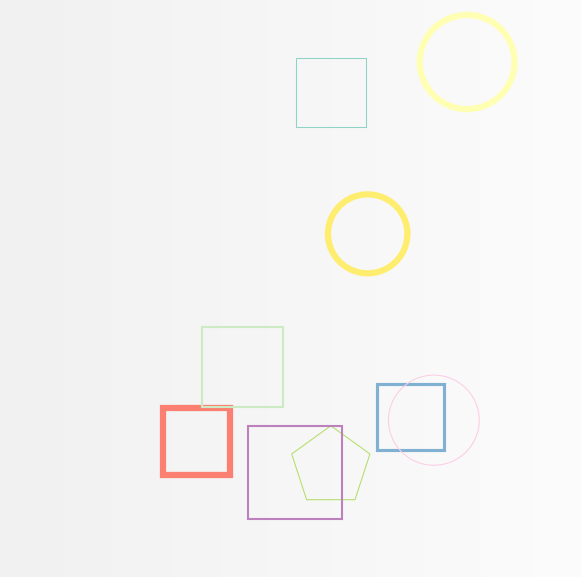[{"shape": "square", "thickness": 0.5, "radius": 0.3, "center": [0.569, 0.839]}, {"shape": "circle", "thickness": 3, "radius": 0.41, "center": [0.804, 0.892]}, {"shape": "square", "thickness": 3, "radius": 0.29, "center": [0.338, 0.235]}, {"shape": "square", "thickness": 1.5, "radius": 0.29, "center": [0.707, 0.277]}, {"shape": "pentagon", "thickness": 0.5, "radius": 0.35, "center": [0.569, 0.191]}, {"shape": "circle", "thickness": 0.5, "radius": 0.39, "center": [0.746, 0.272]}, {"shape": "square", "thickness": 1, "radius": 0.4, "center": [0.507, 0.181]}, {"shape": "square", "thickness": 1, "radius": 0.35, "center": [0.418, 0.364]}, {"shape": "circle", "thickness": 3, "radius": 0.34, "center": [0.633, 0.594]}]